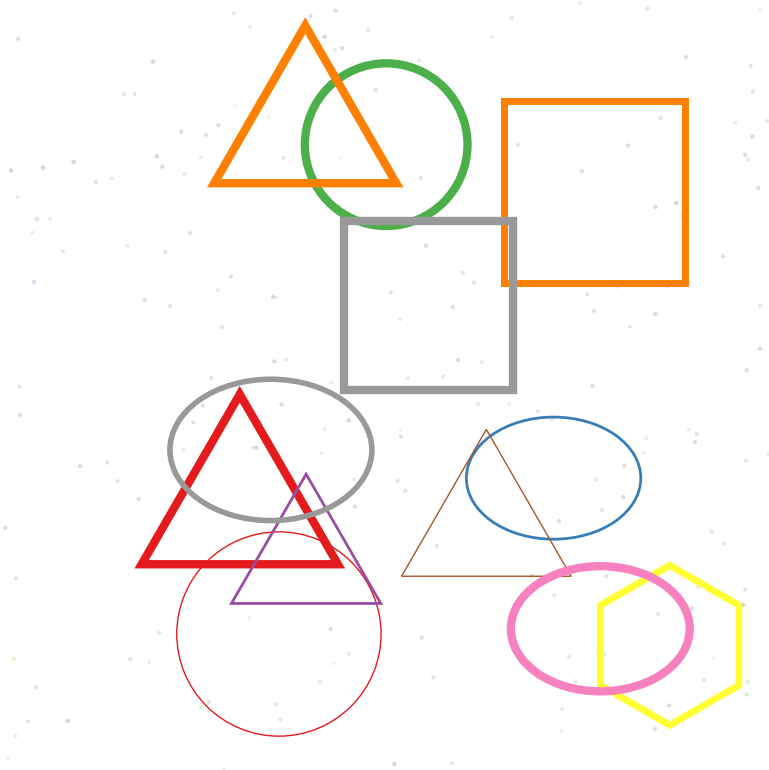[{"shape": "circle", "thickness": 0.5, "radius": 0.66, "center": [0.362, 0.177]}, {"shape": "triangle", "thickness": 3, "radius": 0.74, "center": [0.311, 0.341]}, {"shape": "oval", "thickness": 1, "radius": 0.57, "center": [0.719, 0.379]}, {"shape": "circle", "thickness": 3, "radius": 0.53, "center": [0.502, 0.812]}, {"shape": "triangle", "thickness": 1, "radius": 0.56, "center": [0.398, 0.272]}, {"shape": "triangle", "thickness": 3, "radius": 0.68, "center": [0.396, 0.83]}, {"shape": "square", "thickness": 2.5, "radius": 0.59, "center": [0.772, 0.75]}, {"shape": "hexagon", "thickness": 2.5, "radius": 0.52, "center": [0.87, 0.162]}, {"shape": "triangle", "thickness": 0.5, "radius": 0.64, "center": [0.632, 0.315]}, {"shape": "oval", "thickness": 3, "radius": 0.58, "center": [0.78, 0.183]}, {"shape": "oval", "thickness": 2, "radius": 0.66, "center": [0.352, 0.416]}, {"shape": "square", "thickness": 3, "radius": 0.55, "center": [0.556, 0.604]}]